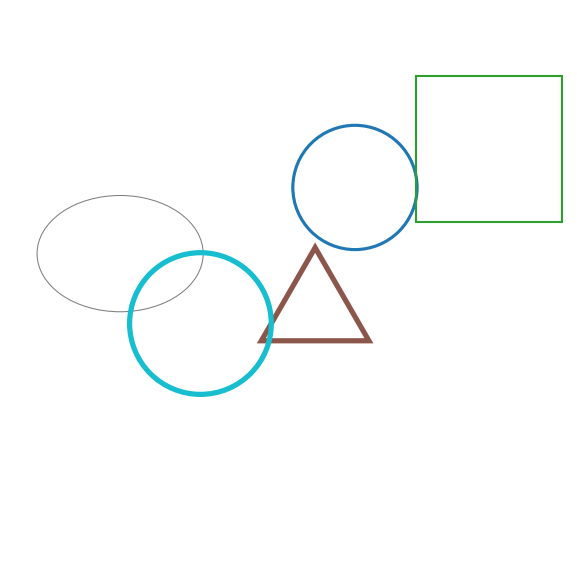[{"shape": "circle", "thickness": 1.5, "radius": 0.54, "center": [0.615, 0.675]}, {"shape": "square", "thickness": 1, "radius": 0.63, "center": [0.846, 0.741]}, {"shape": "triangle", "thickness": 2.5, "radius": 0.54, "center": [0.546, 0.463]}, {"shape": "oval", "thickness": 0.5, "radius": 0.72, "center": [0.208, 0.56]}, {"shape": "circle", "thickness": 2.5, "radius": 0.61, "center": [0.347, 0.439]}]